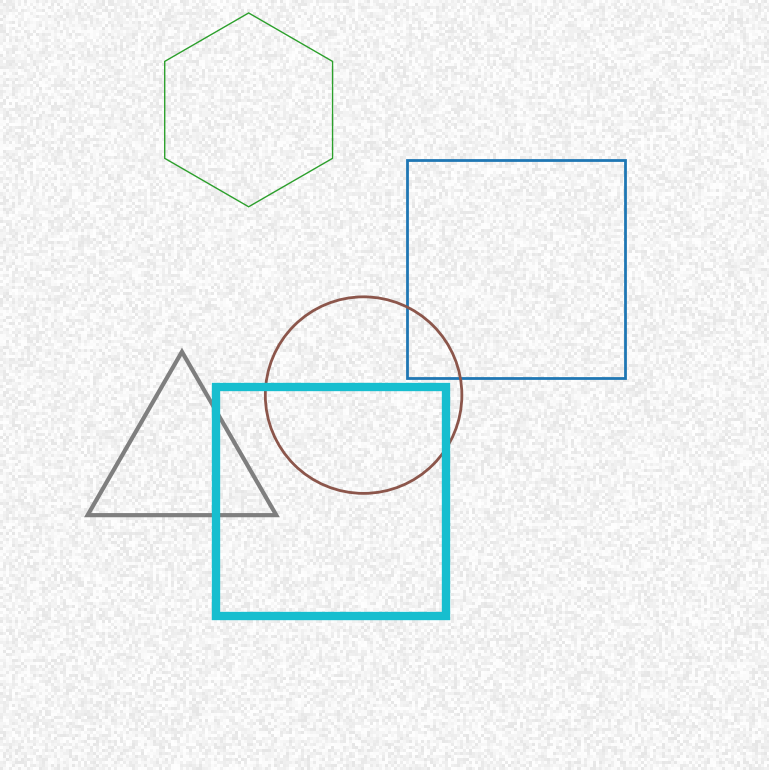[{"shape": "square", "thickness": 1, "radius": 0.71, "center": [0.67, 0.651]}, {"shape": "hexagon", "thickness": 0.5, "radius": 0.63, "center": [0.323, 0.857]}, {"shape": "circle", "thickness": 1, "radius": 0.64, "center": [0.472, 0.487]}, {"shape": "triangle", "thickness": 1.5, "radius": 0.71, "center": [0.236, 0.402]}, {"shape": "square", "thickness": 3, "radius": 0.75, "center": [0.43, 0.349]}]